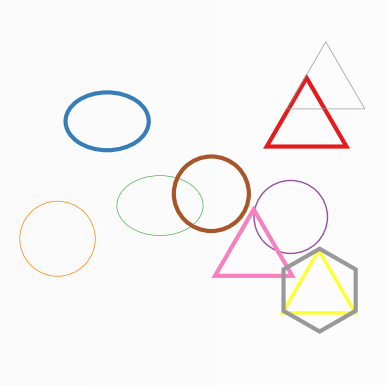[{"shape": "triangle", "thickness": 3, "radius": 0.59, "center": [0.791, 0.679]}, {"shape": "oval", "thickness": 3, "radius": 0.54, "center": [0.277, 0.685]}, {"shape": "oval", "thickness": 0.5, "radius": 0.56, "center": [0.413, 0.466]}, {"shape": "circle", "thickness": 1, "radius": 0.47, "center": [0.75, 0.436]}, {"shape": "circle", "thickness": 0.5, "radius": 0.49, "center": [0.148, 0.38]}, {"shape": "triangle", "thickness": 2.5, "radius": 0.54, "center": [0.823, 0.242]}, {"shape": "circle", "thickness": 3, "radius": 0.48, "center": [0.545, 0.497]}, {"shape": "triangle", "thickness": 3, "radius": 0.58, "center": [0.655, 0.341]}, {"shape": "triangle", "thickness": 0.5, "radius": 0.58, "center": [0.841, 0.775]}, {"shape": "hexagon", "thickness": 3, "radius": 0.54, "center": [0.825, 0.246]}]